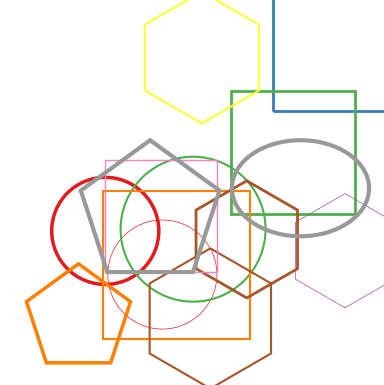[{"shape": "circle", "thickness": 0.5, "radius": 0.71, "center": [0.422, 0.287]}, {"shape": "circle", "thickness": 2.5, "radius": 0.7, "center": [0.273, 0.4]}, {"shape": "square", "thickness": 2, "radius": 0.83, "center": [0.876, 0.879]}, {"shape": "square", "thickness": 2, "radius": 0.8, "center": [0.761, 0.604]}, {"shape": "circle", "thickness": 1.5, "radius": 0.94, "center": [0.501, 0.405]}, {"shape": "hexagon", "thickness": 0.5, "radius": 0.74, "center": [0.896, 0.349]}, {"shape": "square", "thickness": 1.5, "radius": 0.96, "center": [0.458, 0.311]}, {"shape": "pentagon", "thickness": 2.5, "radius": 0.71, "center": [0.204, 0.173]}, {"shape": "hexagon", "thickness": 1.5, "radius": 0.86, "center": [0.524, 0.85]}, {"shape": "hexagon", "thickness": 1.5, "radius": 0.91, "center": [0.546, 0.173]}, {"shape": "hexagon", "thickness": 2, "radius": 0.76, "center": [0.641, 0.378]}, {"shape": "square", "thickness": 1, "radius": 0.73, "center": [0.417, 0.438]}, {"shape": "oval", "thickness": 3, "radius": 0.89, "center": [0.78, 0.511]}, {"shape": "pentagon", "thickness": 3, "radius": 0.95, "center": [0.39, 0.447]}]